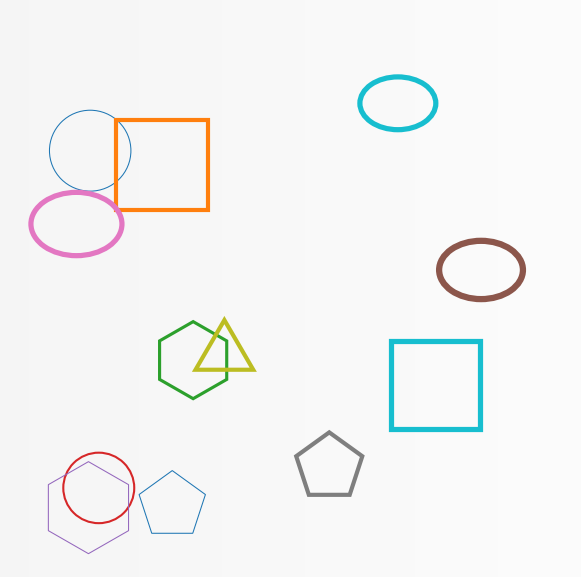[{"shape": "pentagon", "thickness": 0.5, "radius": 0.3, "center": [0.296, 0.124]}, {"shape": "circle", "thickness": 0.5, "radius": 0.35, "center": [0.155, 0.738]}, {"shape": "square", "thickness": 2, "radius": 0.39, "center": [0.279, 0.714]}, {"shape": "hexagon", "thickness": 1.5, "radius": 0.33, "center": [0.332, 0.375]}, {"shape": "circle", "thickness": 1, "radius": 0.31, "center": [0.17, 0.154]}, {"shape": "hexagon", "thickness": 0.5, "radius": 0.4, "center": [0.152, 0.12]}, {"shape": "oval", "thickness": 3, "radius": 0.36, "center": [0.828, 0.532]}, {"shape": "oval", "thickness": 2.5, "radius": 0.39, "center": [0.132, 0.611]}, {"shape": "pentagon", "thickness": 2, "radius": 0.3, "center": [0.566, 0.191]}, {"shape": "triangle", "thickness": 2, "radius": 0.29, "center": [0.386, 0.388]}, {"shape": "square", "thickness": 2.5, "radius": 0.38, "center": [0.75, 0.333]}, {"shape": "oval", "thickness": 2.5, "radius": 0.33, "center": [0.684, 0.82]}]